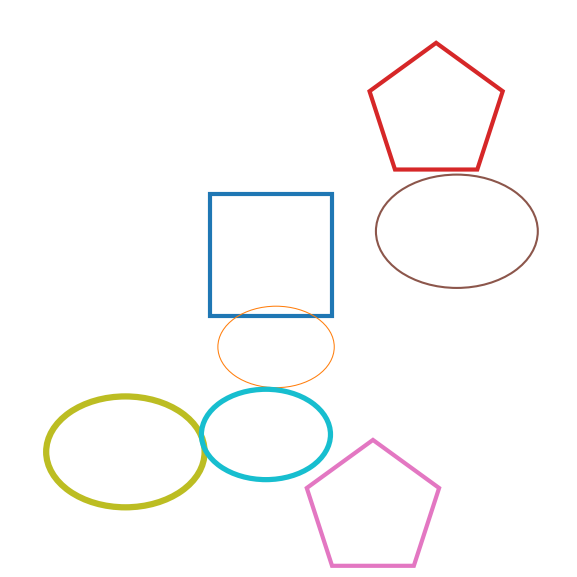[{"shape": "square", "thickness": 2, "radius": 0.53, "center": [0.469, 0.557]}, {"shape": "oval", "thickness": 0.5, "radius": 0.5, "center": [0.478, 0.398]}, {"shape": "pentagon", "thickness": 2, "radius": 0.61, "center": [0.755, 0.804]}, {"shape": "oval", "thickness": 1, "radius": 0.7, "center": [0.791, 0.599]}, {"shape": "pentagon", "thickness": 2, "radius": 0.6, "center": [0.646, 0.117]}, {"shape": "oval", "thickness": 3, "radius": 0.69, "center": [0.217, 0.217]}, {"shape": "oval", "thickness": 2.5, "radius": 0.56, "center": [0.461, 0.247]}]